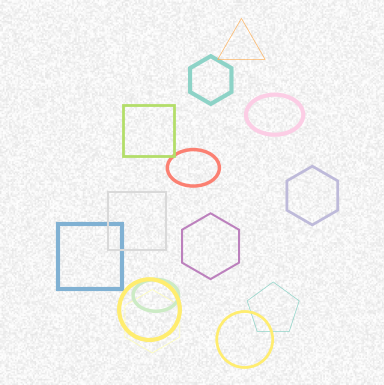[{"shape": "hexagon", "thickness": 3, "radius": 0.31, "center": [0.547, 0.792]}, {"shape": "pentagon", "thickness": 0.5, "radius": 0.35, "center": [0.71, 0.197]}, {"shape": "hexagon", "thickness": 0.5, "radius": 0.41, "center": [0.396, 0.166]}, {"shape": "hexagon", "thickness": 2, "radius": 0.38, "center": [0.811, 0.492]}, {"shape": "oval", "thickness": 2.5, "radius": 0.34, "center": [0.502, 0.564]}, {"shape": "square", "thickness": 3, "radius": 0.42, "center": [0.234, 0.333]}, {"shape": "triangle", "thickness": 0.5, "radius": 0.36, "center": [0.627, 0.881]}, {"shape": "square", "thickness": 2, "radius": 0.33, "center": [0.385, 0.661]}, {"shape": "oval", "thickness": 3, "radius": 0.37, "center": [0.713, 0.702]}, {"shape": "square", "thickness": 1.5, "radius": 0.38, "center": [0.357, 0.425]}, {"shape": "hexagon", "thickness": 1.5, "radius": 0.43, "center": [0.547, 0.36]}, {"shape": "oval", "thickness": 2.5, "radius": 0.3, "center": [0.405, 0.233]}, {"shape": "circle", "thickness": 2, "radius": 0.36, "center": [0.636, 0.118]}, {"shape": "circle", "thickness": 3, "radius": 0.39, "center": [0.388, 0.196]}]